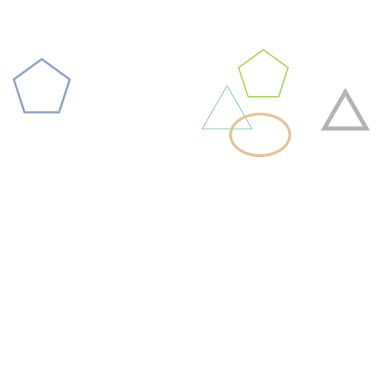[{"shape": "triangle", "thickness": 0.5, "radius": 0.37, "center": [0.59, 0.702]}, {"shape": "pentagon", "thickness": 1.5, "radius": 0.38, "center": [0.108, 0.77]}, {"shape": "pentagon", "thickness": 1, "radius": 0.34, "center": [0.684, 0.803]}, {"shape": "oval", "thickness": 2, "radius": 0.39, "center": [0.676, 0.65]}, {"shape": "triangle", "thickness": 3, "radius": 0.32, "center": [0.897, 0.698]}]